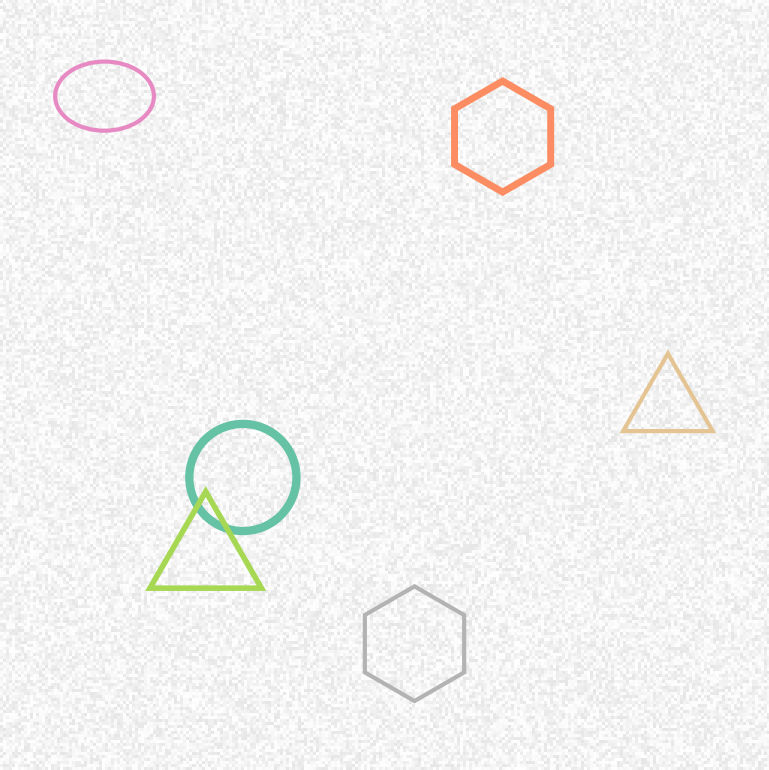[{"shape": "circle", "thickness": 3, "radius": 0.35, "center": [0.315, 0.38]}, {"shape": "hexagon", "thickness": 2.5, "radius": 0.36, "center": [0.653, 0.823]}, {"shape": "oval", "thickness": 1.5, "radius": 0.32, "center": [0.136, 0.875]}, {"shape": "triangle", "thickness": 2, "radius": 0.42, "center": [0.267, 0.278]}, {"shape": "triangle", "thickness": 1.5, "radius": 0.34, "center": [0.867, 0.474]}, {"shape": "hexagon", "thickness": 1.5, "radius": 0.37, "center": [0.538, 0.164]}]